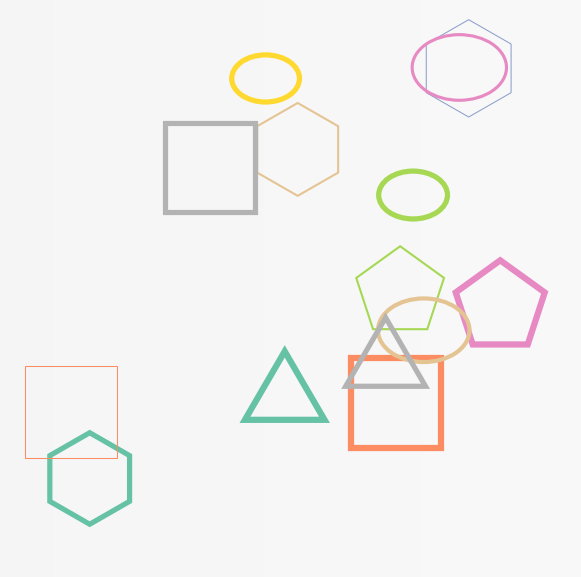[{"shape": "triangle", "thickness": 3, "radius": 0.4, "center": [0.49, 0.312]}, {"shape": "hexagon", "thickness": 2.5, "radius": 0.4, "center": [0.154, 0.171]}, {"shape": "square", "thickness": 3, "radius": 0.39, "center": [0.681, 0.301]}, {"shape": "square", "thickness": 0.5, "radius": 0.4, "center": [0.122, 0.286]}, {"shape": "hexagon", "thickness": 0.5, "radius": 0.42, "center": [0.806, 0.881]}, {"shape": "pentagon", "thickness": 3, "radius": 0.4, "center": [0.861, 0.468]}, {"shape": "oval", "thickness": 1.5, "radius": 0.41, "center": [0.79, 0.882]}, {"shape": "oval", "thickness": 2.5, "radius": 0.3, "center": [0.711, 0.661]}, {"shape": "pentagon", "thickness": 1, "radius": 0.4, "center": [0.688, 0.493]}, {"shape": "oval", "thickness": 2.5, "radius": 0.29, "center": [0.457, 0.863]}, {"shape": "hexagon", "thickness": 1, "radius": 0.4, "center": [0.512, 0.74]}, {"shape": "oval", "thickness": 2, "radius": 0.39, "center": [0.729, 0.427]}, {"shape": "square", "thickness": 2.5, "radius": 0.39, "center": [0.361, 0.709]}, {"shape": "triangle", "thickness": 2.5, "radius": 0.4, "center": [0.663, 0.37]}]